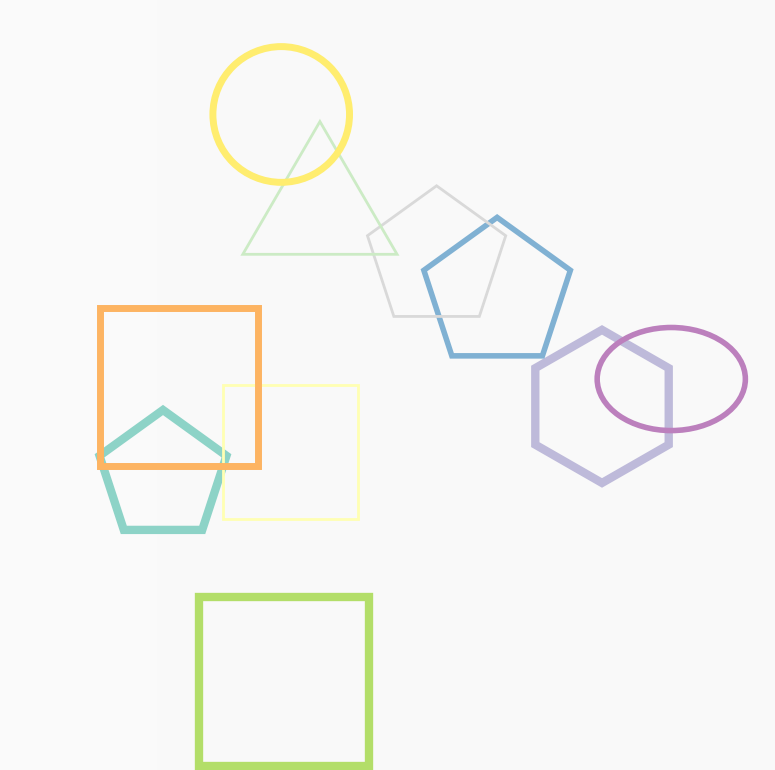[{"shape": "pentagon", "thickness": 3, "radius": 0.43, "center": [0.21, 0.381]}, {"shape": "square", "thickness": 1, "radius": 0.43, "center": [0.375, 0.413]}, {"shape": "hexagon", "thickness": 3, "radius": 0.5, "center": [0.777, 0.472]}, {"shape": "pentagon", "thickness": 2, "radius": 0.5, "center": [0.641, 0.618]}, {"shape": "square", "thickness": 2.5, "radius": 0.51, "center": [0.231, 0.498]}, {"shape": "square", "thickness": 3, "radius": 0.55, "center": [0.366, 0.115]}, {"shape": "pentagon", "thickness": 1, "radius": 0.47, "center": [0.563, 0.665]}, {"shape": "oval", "thickness": 2, "radius": 0.48, "center": [0.866, 0.508]}, {"shape": "triangle", "thickness": 1, "radius": 0.57, "center": [0.413, 0.727]}, {"shape": "circle", "thickness": 2.5, "radius": 0.44, "center": [0.363, 0.851]}]